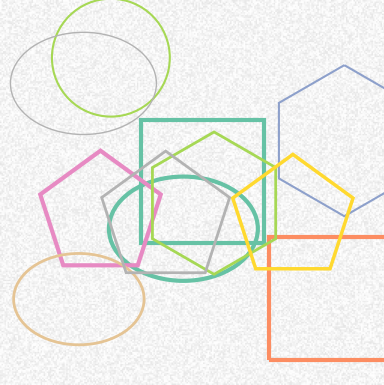[{"shape": "oval", "thickness": 3, "radius": 0.97, "center": [0.476, 0.406]}, {"shape": "square", "thickness": 3, "radius": 0.8, "center": [0.526, 0.529]}, {"shape": "square", "thickness": 3, "radius": 0.8, "center": [0.859, 0.225]}, {"shape": "hexagon", "thickness": 1.5, "radius": 0.98, "center": [0.894, 0.635]}, {"shape": "pentagon", "thickness": 3, "radius": 0.82, "center": [0.261, 0.444]}, {"shape": "hexagon", "thickness": 2, "radius": 0.92, "center": [0.556, 0.472]}, {"shape": "circle", "thickness": 1.5, "radius": 0.77, "center": [0.288, 0.85]}, {"shape": "pentagon", "thickness": 2.5, "radius": 0.82, "center": [0.761, 0.435]}, {"shape": "oval", "thickness": 2, "radius": 0.85, "center": [0.205, 0.223]}, {"shape": "oval", "thickness": 1, "radius": 0.95, "center": [0.217, 0.783]}, {"shape": "pentagon", "thickness": 2, "radius": 0.87, "center": [0.43, 0.433]}]